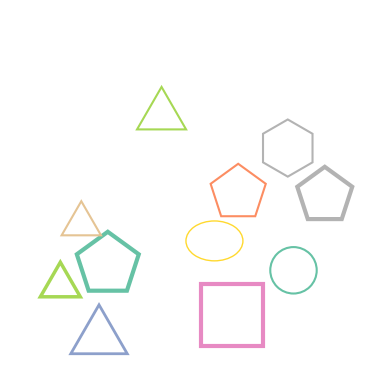[{"shape": "circle", "thickness": 1.5, "radius": 0.3, "center": [0.762, 0.298]}, {"shape": "pentagon", "thickness": 3, "radius": 0.42, "center": [0.28, 0.313]}, {"shape": "pentagon", "thickness": 1.5, "radius": 0.38, "center": [0.619, 0.499]}, {"shape": "triangle", "thickness": 2, "radius": 0.42, "center": [0.257, 0.124]}, {"shape": "square", "thickness": 3, "radius": 0.41, "center": [0.603, 0.181]}, {"shape": "triangle", "thickness": 2.5, "radius": 0.3, "center": [0.157, 0.259]}, {"shape": "triangle", "thickness": 1.5, "radius": 0.37, "center": [0.42, 0.701]}, {"shape": "oval", "thickness": 1, "radius": 0.37, "center": [0.557, 0.374]}, {"shape": "triangle", "thickness": 1.5, "radius": 0.3, "center": [0.211, 0.418]}, {"shape": "pentagon", "thickness": 3, "radius": 0.38, "center": [0.844, 0.492]}, {"shape": "hexagon", "thickness": 1.5, "radius": 0.37, "center": [0.747, 0.615]}]